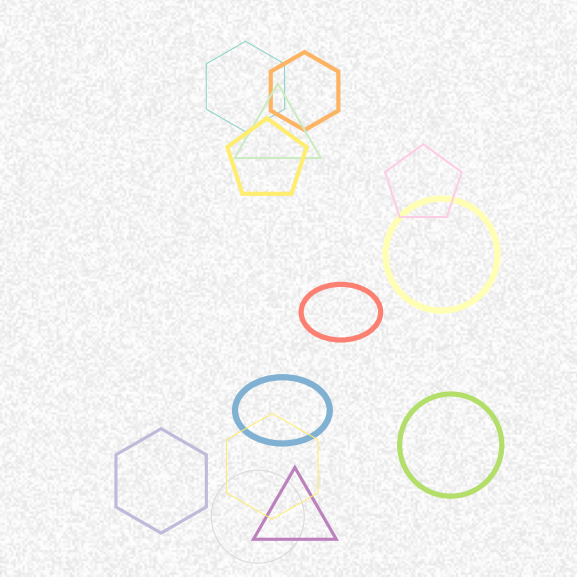[{"shape": "hexagon", "thickness": 0.5, "radius": 0.39, "center": [0.425, 0.849]}, {"shape": "circle", "thickness": 3, "radius": 0.48, "center": [0.764, 0.558]}, {"shape": "hexagon", "thickness": 1.5, "radius": 0.45, "center": [0.279, 0.166]}, {"shape": "oval", "thickness": 2.5, "radius": 0.34, "center": [0.59, 0.459]}, {"shape": "oval", "thickness": 3, "radius": 0.41, "center": [0.489, 0.289]}, {"shape": "hexagon", "thickness": 2, "radius": 0.34, "center": [0.527, 0.841]}, {"shape": "circle", "thickness": 2.5, "radius": 0.44, "center": [0.78, 0.228]}, {"shape": "pentagon", "thickness": 1, "radius": 0.35, "center": [0.733, 0.68]}, {"shape": "circle", "thickness": 0.5, "radius": 0.4, "center": [0.446, 0.104]}, {"shape": "triangle", "thickness": 1.5, "radius": 0.41, "center": [0.511, 0.107]}, {"shape": "triangle", "thickness": 1, "radius": 0.43, "center": [0.481, 0.769]}, {"shape": "hexagon", "thickness": 0.5, "radius": 0.46, "center": [0.471, 0.192]}, {"shape": "pentagon", "thickness": 2, "radius": 0.36, "center": [0.462, 0.722]}]